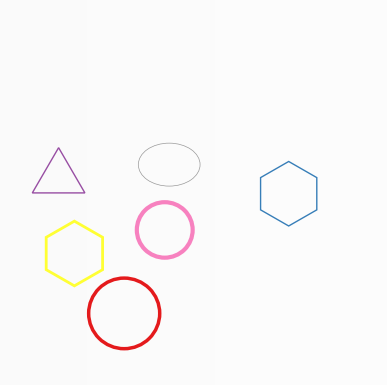[{"shape": "circle", "thickness": 2.5, "radius": 0.46, "center": [0.32, 0.186]}, {"shape": "hexagon", "thickness": 1, "radius": 0.42, "center": [0.745, 0.497]}, {"shape": "triangle", "thickness": 1, "radius": 0.39, "center": [0.151, 0.538]}, {"shape": "hexagon", "thickness": 2, "radius": 0.42, "center": [0.192, 0.342]}, {"shape": "circle", "thickness": 3, "radius": 0.36, "center": [0.425, 0.403]}, {"shape": "oval", "thickness": 0.5, "radius": 0.4, "center": [0.437, 0.572]}]